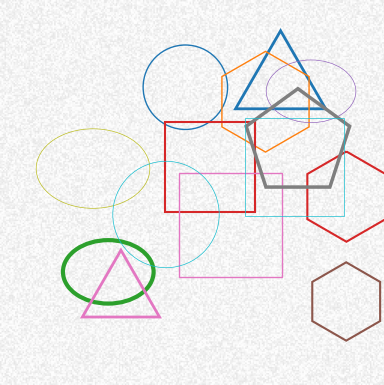[{"shape": "circle", "thickness": 1, "radius": 0.55, "center": [0.481, 0.773]}, {"shape": "triangle", "thickness": 2, "radius": 0.68, "center": [0.729, 0.785]}, {"shape": "hexagon", "thickness": 1, "radius": 0.65, "center": [0.69, 0.736]}, {"shape": "oval", "thickness": 3, "radius": 0.59, "center": [0.281, 0.294]}, {"shape": "square", "thickness": 1.5, "radius": 0.58, "center": [0.545, 0.567]}, {"shape": "hexagon", "thickness": 1.5, "radius": 0.59, "center": [0.9, 0.489]}, {"shape": "oval", "thickness": 0.5, "radius": 0.58, "center": [0.808, 0.763]}, {"shape": "hexagon", "thickness": 1.5, "radius": 0.51, "center": [0.899, 0.217]}, {"shape": "triangle", "thickness": 2, "radius": 0.58, "center": [0.314, 0.234]}, {"shape": "square", "thickness": 1, "radius": 0.67, "center": [0.599, 0.415]}, {"shape": "pentagon", "thickness": 2.5, "radius": 0.71, "center": [0.774, 0.628]}, {"shape": "oval", "thickness": 0.5, "radius": 0.74, "center": [0.242, 0.562]}, {"shape": "square", "thickness": 0.5, "radius": 0.64, "center": [0.765, 0.567]}, {"shape": "circle", "thickness": 0.5, "radius": 0.69, "center": [0.431, 0.443]}]